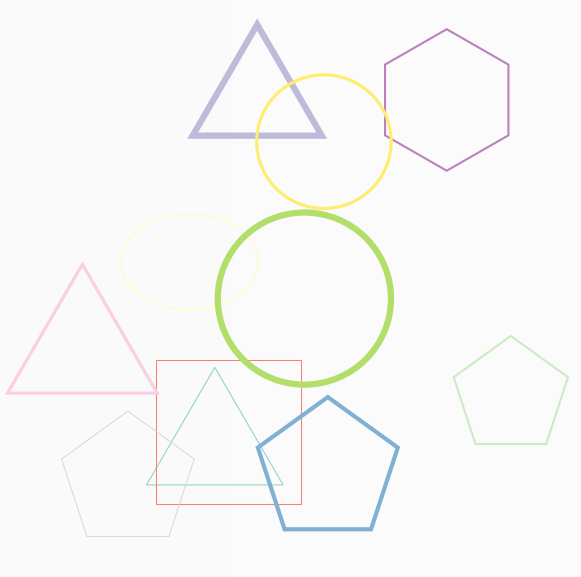[{"shape": "triangle", "thickness": 0.5, "radius": 0.68, "center": [0.37, 0.227]}, {"shape": "oval", "thickness": 0.5, "radius": 0.59, "center": [0.326, 0.545]}, {"shape": "triangle", "thickness": 3, "radius": 0.64, "center": [0.443, 0.828]}, {"shape": "square", "thickness": 0.5, "radius": 0.62, "center": [0.393, 0.252]}, {"shape": "pentagon", "thickness": 2, "radius": 0.63, "center": [0.564, 0.185]}, {"shape": "circle", "thickness": 3, "radius": 0.75, "center": [0.524, 0.482]}, {"shape": "triangle", "thickness": 1.5, "radius": 0.74, "center": [0.142, 0.393]}, {"shape": "pentagon", "thickness": 0.5, "radius": 0.6, "center": [0.22, 0.167]}, {"shape": "hexagon", "thickness": 1, "radius": 0.61, "center": [0.769, 0.826]}, {"shape": "pentagon", "thickness": 1, "radius": 0.52, "center": [0.879, 0.314]}, {"shape": "circle", "thickness": 1.5, "radius": 0.58, "center": [0.557, 0.754]}]